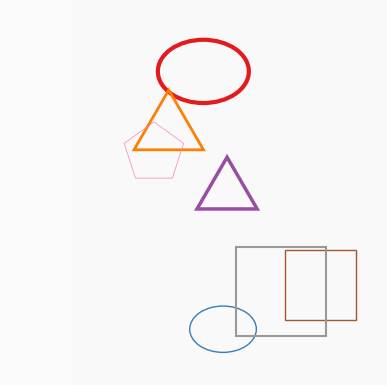[{"shape": "oval", "thickness": 3, "radius": 0.59, "center": [0.525, 0.815]}, {"shape": "oval", "thickness": 1, "radius": 0.43, "center": [0.576, 0.145]}, {"shape": "triangle", "thickness": 2.5, "radius": 0.45, "center": [0.586, 0.502]}, {"shape": "triangle", "thickness": 2, "radius": 0.52, "center": [0.435, 0.663]}, {"shape": "square", "thickness": 1, "radius": 0.46, "center": [0.827, 0.26]}, {"shape": "pentagon", "thickness": 0.5, "radius": 0.4, "center": [0.397, 0.603]}, {"shape": "square", "thickness": 1.5, "radius": 0.58, "center": [0.724, 0.242]}]